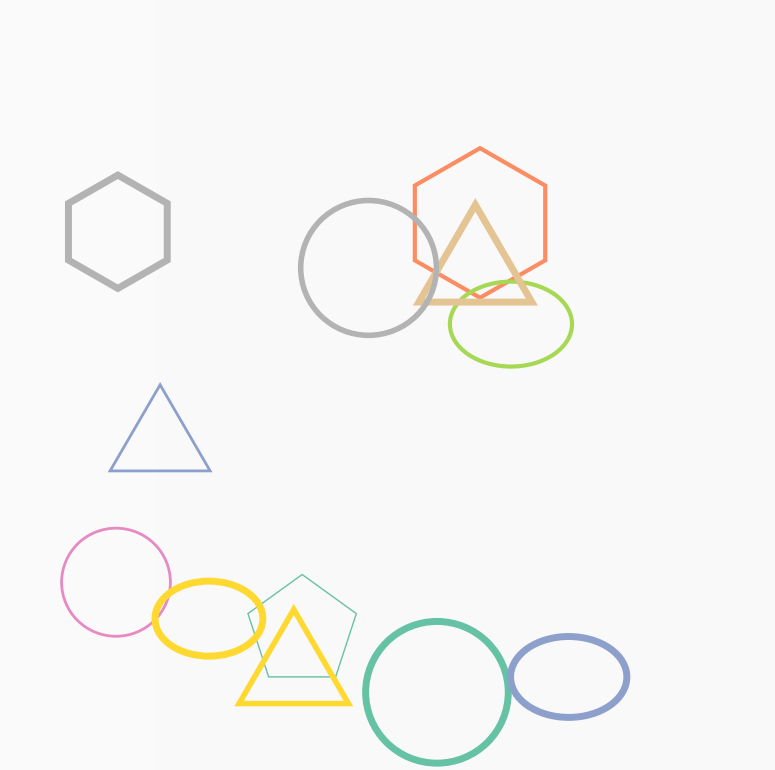[{"shape": "pentagon", "thickness": 0.5, "radius": 0.37, "center": [0.39, 0.18]}, {"shape": "circle", "thickness": 2.5, "radius": 0.46, "center": [0.564, 0.101]}, {"shape": "hexagon", "thickness": 1.5, "radius": 0.49, "center": [0.619, 0.71]}, {"shape": "oval", "thickness": 2.5, "radius": 0.38, "center": [0.734, 0.121]}, {"shape": "triangle", "thickness": 1, "radius": 0.37, "center": [0.207, 0.426]}, {"shape": "circle", "thickness": 1, "radius": 0.35, "center": [0.15, 0.244]}, {"shape": "oval", "thickness": 1.5, "radius": 0.39, "center": [0.659, 0.579]}, {"shape": "triangle", "thickness": 2, "radius": 0.41, "center": [0.379, 0.127]}, {"shape": "oval", "thickness": 2.5, "radius": 0.35, "center": [0.27, 0.197]}, {"shape": "triangle", "thickness": 2.5, "radius": 0.42, "center": [0.613, 0.65]}, {"shape": "circle", "thickness": 2, "radius": 0.44, "center": [0.476, 0.652]}, {"shape": "hexagon", "thickness": 2.5, "radius": 0.37, "center": [0.152, 0.699]}]